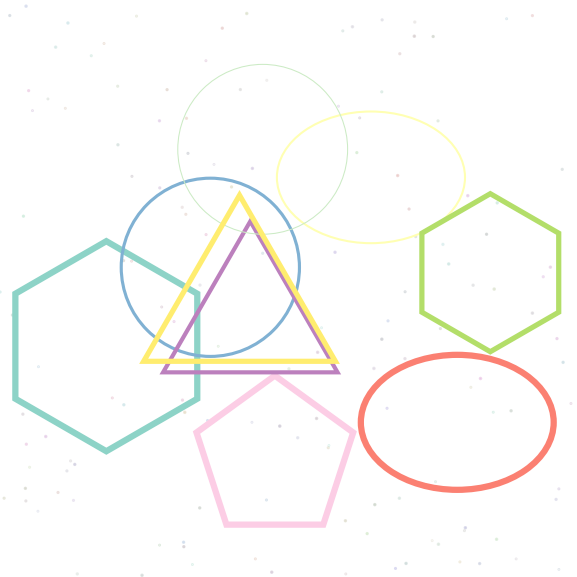[{"shape": "hexagon", "thickness": 3, "radius": 0.91, "center": [0.184, 0.4]}, {"shape": "oval", "thickness": 1, "radius": 0.81, "center": [0.642, 0.692]}, {"shape": "oval", "thickness": 3, "radius": 0.83, "center": [0.792, 0.268]}, {"shape": "circle", "thickness": 1.5, "radius": 0.77, "center": [0.364, 0.536]}, {"shape": "hexagon", "thickness": 2.5, "radius": 0.68, "center": [0.849, 0.527]}, {"shape": "pentagon", "thickness": 3, "radius": 0.71, "center": [0.476, 0.206]}, {"shape": "triangle", "thickness": 2, "radius": 0.87, "center": [0.433, 0.442]}, {"shape": "circle", "thickness": 0.5, "radius": 0.74, "center": [0.455, 0.741]}, {"shape": "triangle", "thickness": 2.5, "radius": 0.96, "center": [0.415, 0.469]}]